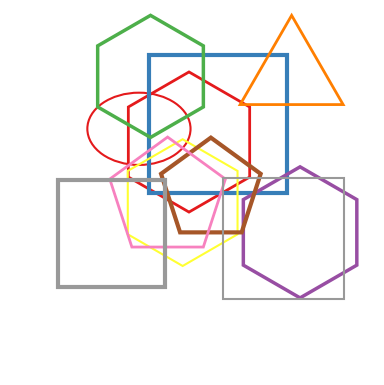[{"shape": "oval", "thickness": 1.5, "radius": 0.67, "center": [0.361, 0.665]}, {"shape": "hexagon", "thickness": 2, "radius": 0.91, "center": [0.491, 0.631]}, {"shape": "square", "thickness": 3, "radius": 0.89, "center": [0.566, 0.678]}, {"shape": "hexagon", "thickness": 2.5, "radius": 0.79, "center": [0.391, 0.802]}, {"shape": "hexagon", "thickness": 2.5, "radius": 0.85, "center": [0.779, 0.396]}, {"shape": "triangle", "thickness": 2, "radius": 0.77, "center": [0.757, 0.806]}, {"shape": "hexagon", "thickness": 1.5, "radius": 0.82, "center": [0.474, 0.474]}, {"shape": "pentagon", "thickness": 3, "radius": 0.68, "center": [0.548, 0.506]}, {"shape": "pentagon", "thickness": 2, "radius": 0.79, "center": [0.435, 0.486]}, {"shape": "square", "thickness": 1.5, "radius": 0.78, "center": [0.736, 0.381]}, {"shape": "square", "thickness": 3, "radius": 0.69, "center": [0.289, 0.393]}]